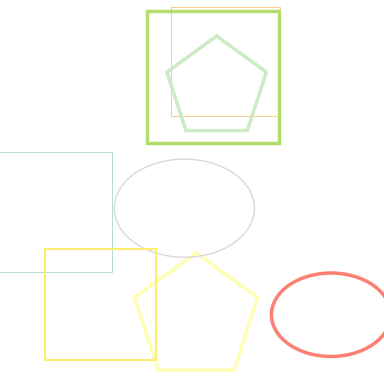[{"shape": "square", "thickness": 0.5, "radius": 0.78, "center": [0.135, 0.449]}, {"shape": "pentagon", "thickness": 2.5, "radius": 0.84, "center": [0.509, 0.175]}, {"shape": "oval", "thickness": 2.5, "radius": 0.77, "center": [0.86, 0.182]}, {"shape": "square", "thickness": 0.5, "radius": 0.71, "center": [0.586, 0.839]}, {"shape": "square", "thickness": 2.5, "radius": 0.86, "center": [0.553, 0.799]}, {"shape": "oval", "thickness": 1, "radius": 0.91, "center": [0.479, 0.459]}, {"shape": "pentagon", "thickness": 2.5, "radius": 0.68, "center": [0.563, 0.771]}, {"shape": "square", "thickness": 1.5, "radius": 0.72, "center": [0.262, 0.21]}]